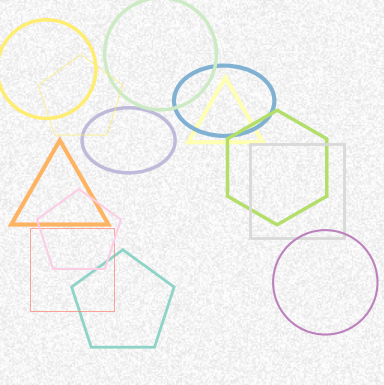[{"shape": "pentagon", "thickness": 2, "radius": 0.7, "center": [0.319, 0.211]}, {"shape": "triangle", "thickness": 3, "radius": 0.56, "center": [0.585, 0.687]}, {"shape": "oval", "thickness": 2.5, "radius": 0.6, "center": [0.334, 0.636]}, {"shape": "square", "thickness": 0.5, "radius": 0.54, "center": [0.187, 0.3]}, {"shape": "oval", "thickness": 3, "radius": 0.65, "center": [0.582, 0.738]}, {"shape": "triangle", "thickness": 3, "radius": 0.73, "center": [0.155, 0.49]}, {"shape": "hexagon", "thickness": 2.5, "radius": 0.74, "center": [0.72, 0.565]}, {"shape": "pentagon", "thickness": 1.5, "radius": 0.57, "center": [0.205, 0.394]}, {"shape": "square", "thickness": 2, "radius": 0.61, "center": [0.771, 0.504]}, {"shape": "circle", "thickness": 1.5, "radius": 0.68, "center": [0.845, 0.267]}, {"shape": "circle", "thickness": 2.5, "radius": 0.73, "center": [0.417, 0.86]}, {"shape": "pentagon", "thickness": 0.5, "radius": 0.58, "center": [0.21, 0.743]}, {"shape": "circle", "thickness": 2.5, "radius": 0.64, "center": [0.121, 0.821]}]